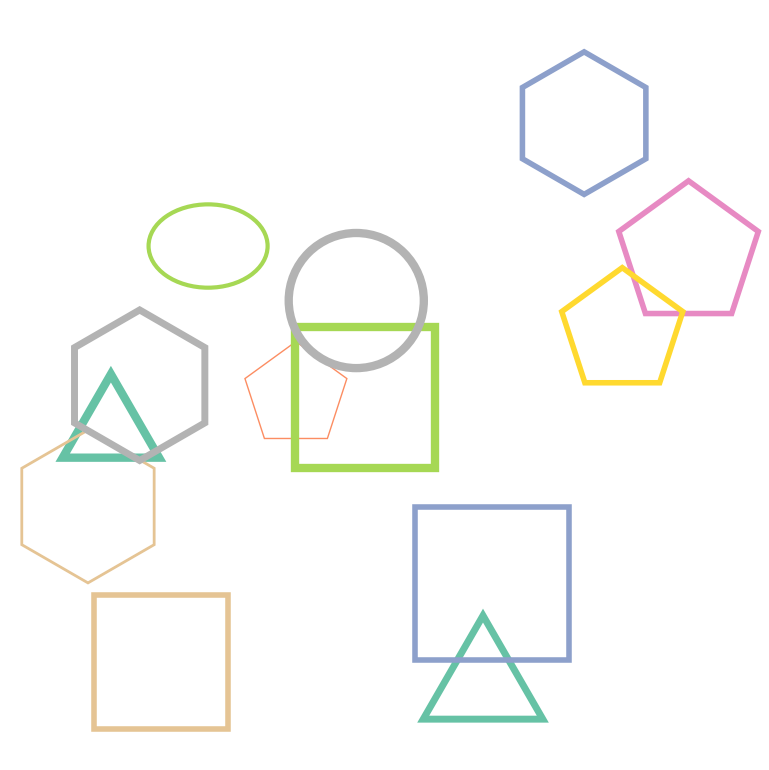[{"shape": "triangle", "thickness": 3, "radius": 0.36, "center": [0.144, 0.442]}, {"shape": "triangle", "thickness": 2.5, "radius": 0.45, "center": [0.627, 0.111]}, {"shape": "pentagon", "thickness": 0.5, "radius": 0.35, "center": [0.384, 0.487]}, {"shape": "square", "thickness": 2, "radius": 0.5, "center": [0.639, 0.242]}, {"shape": "hexagon", "thickness": 2, "radius": 0.46, "center": [0.759, 0.84]}, {"shape": "pentagon", "thickness": 2, "radius": 0.48, "center": [0.894, 0.67]}, {"shape": "oval", "thickness": 1.5, "radius": 0.39, "center": [0.27, 0.68]}, {"shape": "square", "thickness": 3, "radius": 0.46, "center": [0.474, 0.484]}, {"shape": "pentagon", "thickness": 2, "radius": 0.41, "center": [0.808, 0.57]}, {"shape": "square", "thickness": 2, "radius": 0.44, "center": [0.209, 0.14]}, {"shape": "hexagon", "thickness": 1, "radius": 0.5, "center": [0.114, 0.342]}, {"shape": "circle", "thickness": 3, "radius": 0.44, "center": [0.463, 0.61]}, {"shape": "hexagon", "thickness": 2.5, "radius": 0.49, "center": [0.181, 0.5]}]